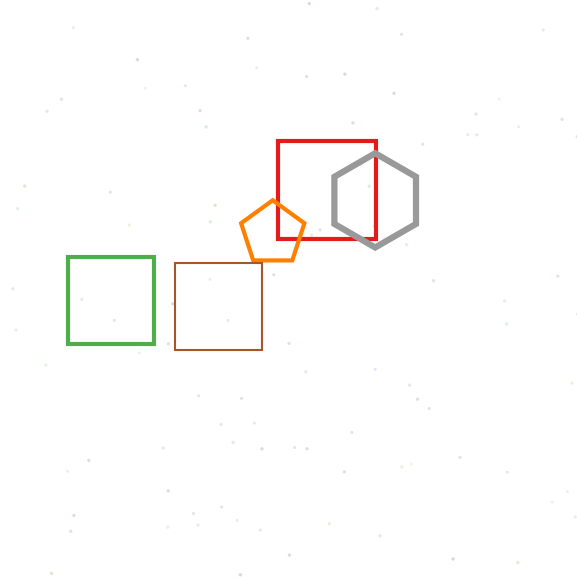[{"shape": "square", "thickness": 2, "radius": 0.43, "center": [0.566, 0.67]}, {"shape": "square", "thickness": 2, "radius": 0.37, "center": [0.192, 0.479]}, {"shape": "pentagon", "thickness": 2, "radius": 0.29, "center": [0.472, 0.595]}, {"shape": "square", "thickness": 1, "radius": 0.38, "center": [0.379, 0.469]}, {"shape": "hexagon", "thickness": 3, "radius": 0.41, "center": [0.65, 0.652]}]